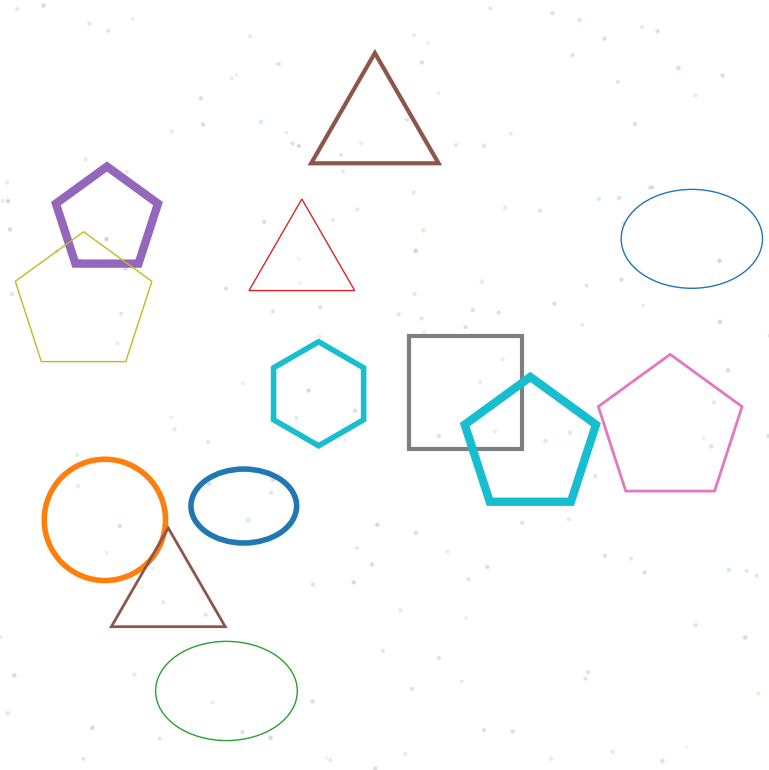[{"shape": "oval", "thickness": 2, "radius": 0.34, "center": [0.317, 0.343]}, {"shape": "oval", "thickness": 0.5, "radius": 0.46, "center": [0.898, 0.69]}, {"shape": "circle", "thickness": 2, "radius": 0.39, "center": [0.136, 0.325]}, {"shape": "oval", "thickness": 0.5, "radius": 0.46, "center": [0.294, 0.103]}, {"shape": "triangle", "thickness": 0.5, "radius": 0.4, "center": [0.392, 0.662]}, {"shape": "pentagon", "thickness": 3, "radius": 0.35, "center": [0.139, 0.714]}, {"shape": "triangle", "thickness": 1.5, "radius": 0.48, "center": [0.487, 0.836]}, {"shape": "triangle", "thickness": 1, "radius": 0.43, "center": [0.219, 0.229]}, {"shape": "pentagon", "thickness": 1, "radius": 0.49, "center": [0.87, 0.442]}, {"shape": "square", "thickness": 1.5, "radius": 0.37, "center": [0.604, 0.491]}, {"shape": "pentagon", "thickness": 0.5, "radius": 0.47, "center": [0.109, 0.606]}, {"shape": "pentagon", "thickness": 3, "radius": 0.45, "center": [0.689, 0.421]}, {"shape": "hexagon", "thickness": 2, "radius": 0.34, "center": [0.414, 0.489]}]